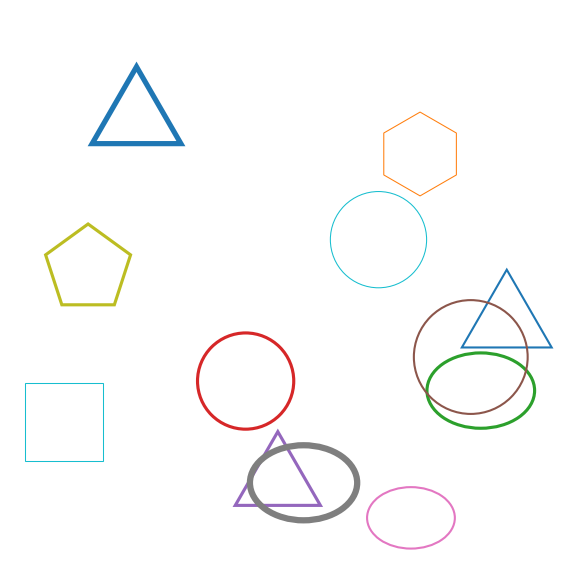[{"shape": "triangle", "thickness": 1, "radius": 0.45, "center": [0.878, 0.442]}, {"shape": "triangle", "thickness": 2.5, "radius": 0.44, "center": [0.236, 0.795]}, {"shape": "hexagon", "thickness": 0.5, "radius": 0.36, "center": [0.727, 0.732]}, {"shape": "oval", "thickness": 1.5, "radius": 0.47, "center": [0.833, 0.323]}, {"shape": "circle", "thickness": 1.5, "radius": 0.42, "center": [0.425, 0.339]}, {"shape": "triangle", "thickness": 1.5, "radius": 0.43, "center": [0.481, 0.167]}, {"shape": "circle", "thickness": 1, "radius": 0.49, "center": [0.815, 0.381]}, {"shape": "oval", "thickness": 1, "radius": 0.38, "center": [0.712, 0.102]}, {"shape": "oval", "thickness": 3, "radius": 0.46, "center": [0.526, 0.163]}, {"shape": "pentagon", "thickness": 1.5, "radius": 0.39, "center": [0.153, 0.534]}, {"shape": "circle", "thickness": 0.5, "radius": 0.42, "center": [0.655, 0.584]}, {"shape": "square", "thickness": 0.5, "radius": 0.34, "center": [0.111, 0.268]}]